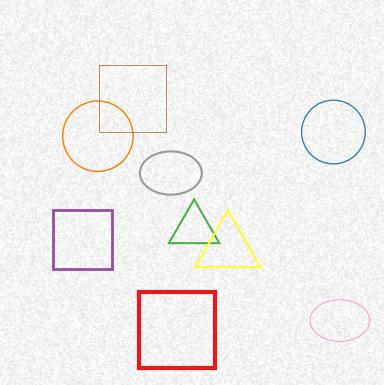[{"shape": "square", "thickness": 3, "radius": 0.49, "center": [0.461, 0.142]}, {"shape": "circle", "thickness": 1, "radius": 0.41, "center": [0.866, 0.657]}, {"shape": "triangle", "thickness": 1.5, "radius": 0.38, "center": [0.504, 0.406]}, {"shape": "square", "thickness": 2, "radius": 0.38, "center": [0.215, 0.377]}, {"shape": "circle", "thickness": 1, "radius": 0.46, "center": [0.254, 0.646]}, {"shape": "triangle", "thickness": 1.5, "radius": 0.49, "center": [0.592, 0.355]}, {"shape": "square", "thickness": 0.5, "radius": 0.44, "center": [0.345, 0.743]}, {"shape": "oval", "thickness": 0.5, "radius": 0.39, "center": [0.883, 0.167]}, {"shape": "oval", "thickness": 1.5, "radius": 0.4, "center": [0.444, 0.551]}]